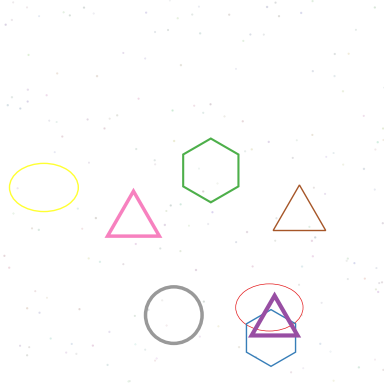[{"shape": "oval", "thickness": 0.5, "radius": 0.44, "center": [0.7, 0.201]}, {"shape": "hexagon", "thickness": 1, "radius": 0.37, "center": [0.704, 0.122]}, {"shape": "hexagon", "thickness": 1.5, "radius": 0.41, "center": [0.548, 0.557]}, {"shape": "triangle", "thickness": 3, "radius": 0.34, "center": [0.713, 0.163]}, {"shape": "oval", "thickness": 1, "radius": 0.45, "center": [0.114, 0.513]}, {"shape": "triangle", "thickness": 1, "radius": 0.39, "center": [0.778, 0.441]}, {"shape": "triangle", "thickness": 2.5, "radius": 0.39, "center": [0.347, 0.426]}, {"shape": "circle", "thickness": 2.5, "radius": 0.37, "center": [0.451, 0.181]}]